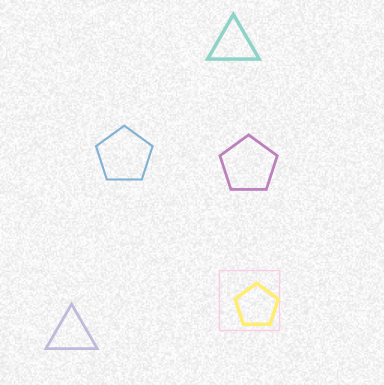[{"shape": "triangle", "thickness": 2.5, "radius": 0.39, "center": [0.606, 0.885]}, {"shape": "triangle", "thickness": 2, "radius": 0.39, "center": [0.186, 0.133]}, {"shape": "pentagon", "thickness": 1.5, "radius": 0.39, "center": [0.323, 0.596]}, {"shape": "square", "thickness": 1, "radius": 0.39, "center": [0.646, 0.22]}, {"shape": "pentagon", "thickness": 2, "radius": 0.39, "center": [0.646, 0.571]}, {"shape": "pentagon", "thickness": 2.5, "radius": 0.29, "center": [0.667, 0.205]}]